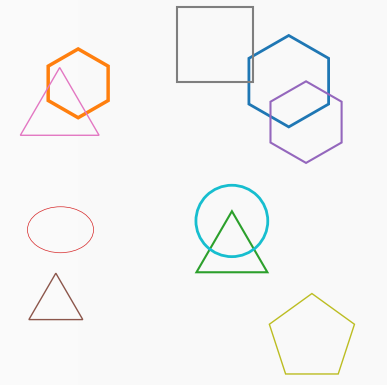[{"shape": "hexagon", "thickness": 2, "radius": 0.59, "center": [0.745, 0.789]}, {"shape": "hexagon", "thickness": 2.5, "radius": 0.45, "center": [0.202, 0.784]}, {"shape": "triangle", "thickness": 1.5, "radius": 0.53, "center": [0.599, 0.346]}, {"shape": "oval", "thickness": 0.5, "radius": 0.43, "center": [0.156, 0.403]}, {"shape": "hexagon", "thickness": 1.5, "radius": 0.53, "center": [0.79, 0.683]}, {"shape": "triangle", "thickness": 1, "radius": 0.4, "center": [0.144, 0.21]}, {"shape": "triangle", "thickness": 1, "radius": 0.59, "center": [0.154, 0.707]}, {"shape": "square", "thickness": 1.5, "radius": 0.49, "center": [0.555, 0.884]}, {"shape": "pentagon", "thickness": 1, "radius": 0.58, "center": [0.805, 0.122]}, {"shape": "circle", "thickness": 2, "radius": 0.46, "center": [0.598, 0.426]}]